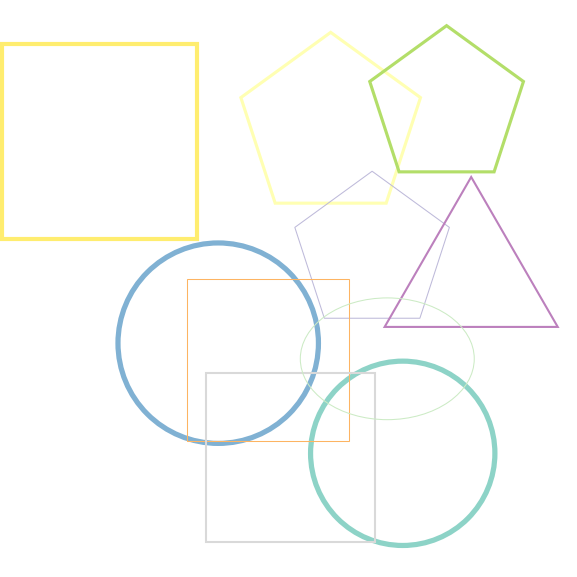[{"shape": "circle", "thickness": 2.5, "radius": 0.8, "center": [0.697, 0.214]}, {"shape": "pentagon", "thickness": 1.5, "radius": 0.82, "center": [0.573, 0.78]}, {"shape": "pentagon", "thickness": 0.5, "radius": 0.7, "center": [0.644, 0.562]}, {"shape": "circle", "thickness": 2.5, "radius": 0.87, "center": [0.378, 0.405]}, {"shape": "square", "thickness": 0.5, "radius": 0.7, "center": [0.464, 0.376]}, {"shape": "pentagon", "thickness": 1.5, "radius": 0.7, "center": [0.773, 0.815]}, {"shape": "square", "thickness": 1, "radius": 0.73, "center": [0.502, 0.206]}, {"shape": "triangle", "thickness": 1, "radius": 0.87, "center": [0.816, 0.52]}, {"shape": "oval", "thickness": 0.5, "radius": 0.75, "center": [0.671, 0.378]}, {"shape": "square", "thickness": 2, "radius": 0.85, "center": [0.173, 0.754]}]